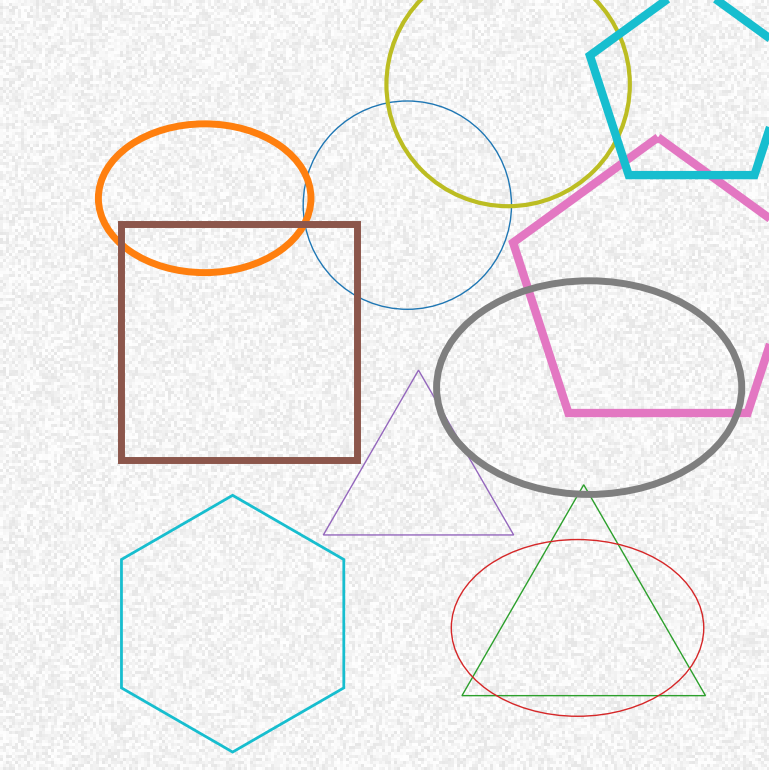[{"shape": "circle", "thickness": 0.5, "radius": 0.68, "center": [0.529, 0.734]}, {"shape": "oval", "thickness": 2.5, "radius": 0.69, "center": [0.266, 0.743]}, {"shape": "triangle", "thickness": 0.5, "radius": 0.91, "center": [0.758, 0.188]}, {"shape": "oval", "thickness": 0.5, "radius": 0.82, "center": [0.75, 0.185]}, {"shape": "triangle", "thickness": 0.5, "radius": 0.71, "center": [0.544, 0.377]}, {"shape": "square", "thickness": 2.5, "radius": 0.77, "center": [0.31, 0.556]}, {"shape": "pentagon", "thickness": 3, "radius": 0.99, "center": [0.855, 0.624]}, {"shape": "oval", "thickness": 2.5, "radius": 0.99, "center": [0.765, 0.497]}, {"shape": "circle", "thickness": 1.5, "radius": 0.79, "center": [0.66, 0.89]}, {"shape": "pentagon", "thickness": 3, "radius": 0.69, "center": [0.898, 0.885]}, {"shape": "hexagon", "thickness": 1, "radius": 0.83, "center": [0.302, 0.19]}]